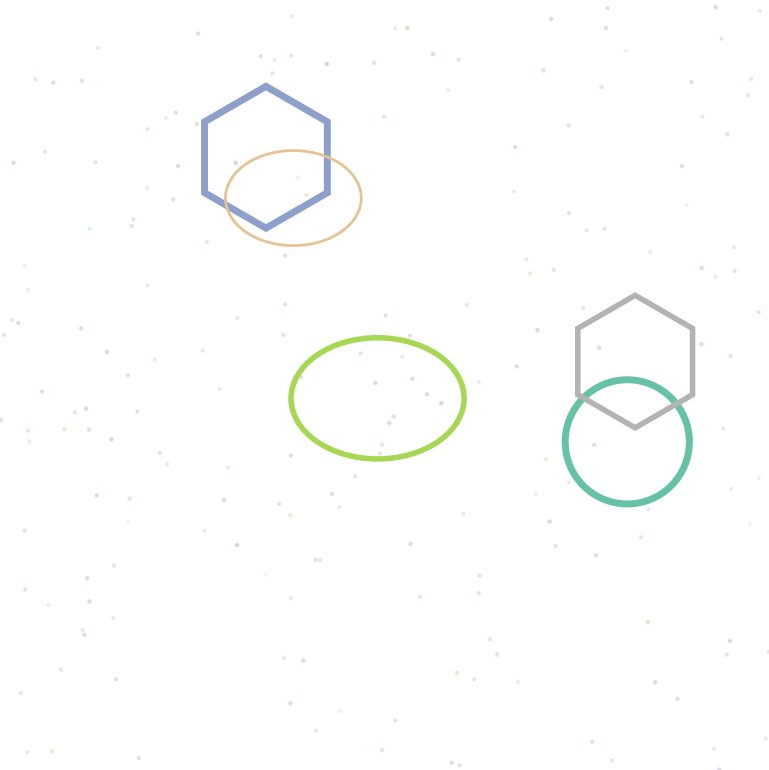[{"shape": "circle", "thickness": 2.5, "radius": 0.4, "center": [0.815, 0.426]}, {"shape": "hexagon", "thickness": 2.5, "radius": 0.46, "center": [0.345, 0.796]}, {"shape": "oval", "thickness": 2, "radius": 0.56, "center": [0.49, 0.483]}, {"shape": "oval", "thickness": 1, "radius": 0.44, "center": [0.381, 0.743]}, {"shape": "hexagon", "thickness": 2, "radius": 0.43, "center": [0.825, 0.53]}]